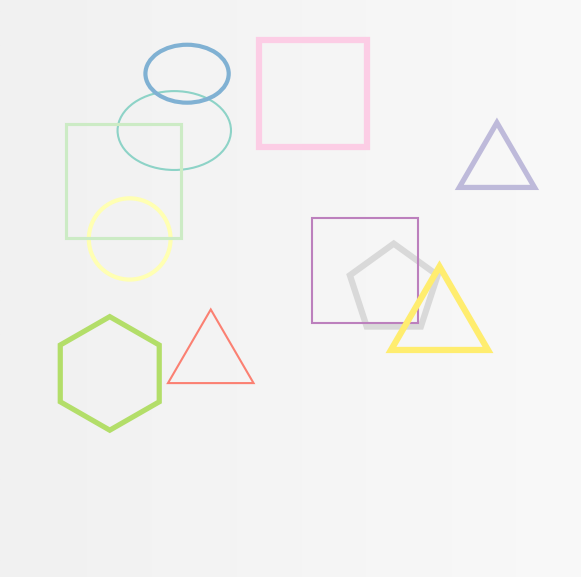[{"shape": "oval", "thickness": 1, "radius": 0.49, "center": [0.3, 0.773]}, {"shape": "circle", "thickness": 2, "radius": 0.35, "center": [0.223, 0.585]}, {"shape": "triangle", "thickness": 2.5, "radius": 0.37, "center": [0.855, 0.712]}, {"shape": "triangle", "thickness": 1, "radius": 0.42, "center": [0.363, 0.378]}, {"shape": "oval", "thickness": 2, "radius": 0.36, "center": [0.322, 0.872]}, {"shape": "hexagon", "thickness": 2.5, "radius": 0.49, "center": [0.189, 0.353]}, {"shape": "square", "thickness": 3, "radius": 0.46, "center": [0.538, 0.837]}, {"shape": "pentagon", "thickness": 3, "radius": 0.4, "center": [0.677, 0.498]}, {"shape": "square", "thickness": 1, "radius": 0.45, "center": [0.628, 0.531]}, {"shape": "square", "thickness": 1.5, "radius": 0.49, "center": [0.212, 0.686]}, {"shape": "triangle", "thickness": 3, "radius": 0.48, "center": [0.756, 0.441]}]